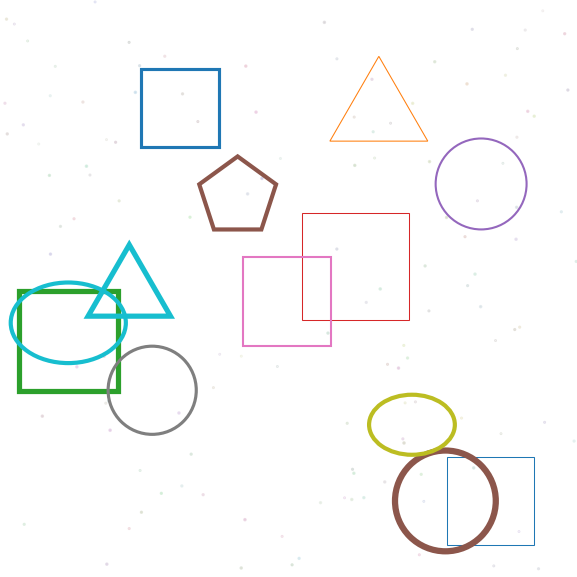[{"shape": "square", "thickness": 1.5, "radius": 0.34, "center": [0.311, 0.813]}, {"shape": "square", "thickness": 0.5, "radius": 0.38, "center": [0.85, 0.132]}, {"shape": "triangle", "thickness": 0.5, "radius": 0.49, "center": [0.656, 0.804]}, {"shape": "square", "thickness": 2.5, "radius": 0.43, "center": [0.119, 0.408]}, {"shape": "square", "thickness": 0.5, "radius": 0.46, "center": [0.615, 0.538]}, {"shape": "circle", "thickness": 1, "radius": 0.39, "center": [0.833, 0.681]}, {"shape": "circle", "thickness": 3, "radius": 0.44, "center": [0.771, 0.132]}, {"shape": "pentagon", "thickness": 2, "radius": 0.35, "center": [0.412, 0.658]}, {"shape": "square", "thickness": 1, "radius": 0.38, "center": [0.497, 0.477]}, {"shape": "circle", "thickness": 1.5, "radius": 0.38, "center": [0.264, 0.323]}, {"shape": "oval", "thickness": 2, "radius": 0.37, "center": [0.713, 0.264]}, {"shape": "oval", "thickness": 2, "radius": 0.5, "center": [0.118, 0.44]}, {"shape": "triangle", "thickness": 2.5, "radius": 0.41, "center": [0.224, 0.493]}]